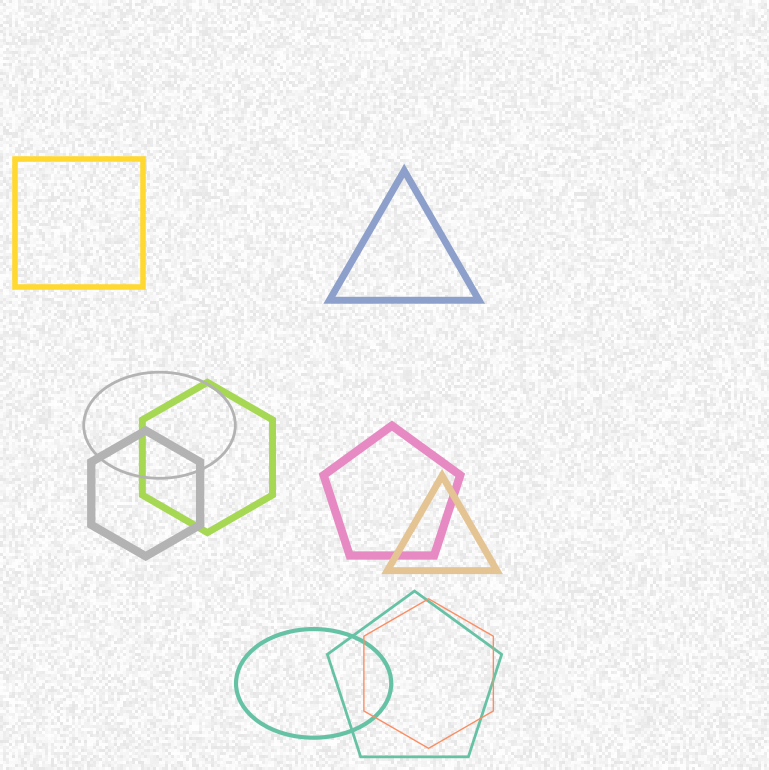[{"shape": "oval", "thickness": 1.5, "radius": 0.5, "center": [0.407, 0.112]}, {"shape": "pentagon", "thickness": 1, "radius": 0.6, "center": [0.538, 0.113]}, {"shape": "hexagon", "thickness": 0.5, "radius": 0.49, "center": [0.557, 0.125]}, {"shape": "triangle", "thickness": 2.5, "radius": 0.56, "center": [0.525, 0.666]}, {"shape": "pentagon", "thickness": 3, "radius": 0.47, "center": [0.509, 0.354]}, {"shape": "hexagon", "thickness": 2.5, "radius": 0.49, "center": [0.269, 0.406]}, {"shape": "square", "thickness": 2, "radius": 0.42, "center": [0.102, 0.711]}, {"shape": "triangle", "thickness": 2.5, "radius": 0.41, "center": [0.574, 0.3]}, {"shape": "oval", "thickness": 1, "radius": 0.49, "center": [0.207, 0.448]}, {"shape": "hexagon", "thickness": 3, "radius": 0.41, "center": [0.189, 0.359]}]